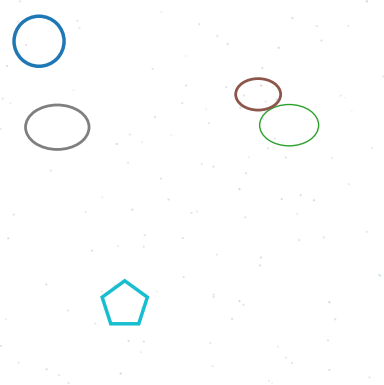[{"shape": "circle", "thickness": 2.5, "radius": 0.32, "center": [0.101, 0.893]}, {"shape": "oval", "thickness": 1, "radius": 0.38, "center": [0.751, 0.675]}, {"shape": "oval", "thickness": 2, "radius": 0.29, "center": [0.671, 0.755]}, {"shape": "oval", "thickness": 2, "radius": 0.41, "center": [0.149, 0.67]}, {"shape": "pentagon", "thickness": 2.5, "radius": 0.31, "center": [0.324, 0.209]}]